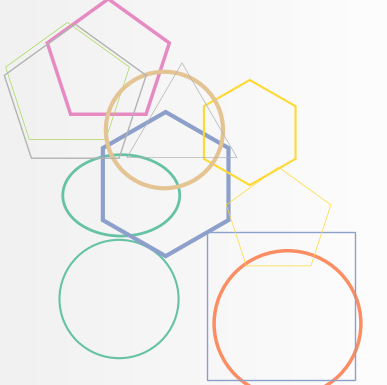[{"shape": "oval", "thickness": 2, "radius": 0.75, "center": [0.313, 0.493]}, {"shape": "circle", "thickness": 1.5, "radius": 0.77, "center": [0.307, 0.223]}, {"shape": "circle", "thickness": 2.5, "radius": 0.95, "center": [0.742, 0.159]}, {"shape": "square", "thickness": 1, "radius": 0.96, "center": [0.725, 0.205]}, {"shape": "hexagon", "thickness": 3, "radius": 0.94, "center": [0.428, 0.522]}, {"shape": "pentagon", "thickness": 2.5, "radius": 0.83, "center": [0.28, 0.837]}, {"shape": "pentagon", "thickness": 0.5, "radius": 0.84, "center": [0.174, 0.774]}, {"shape": "pentagon", "thickness": 0.5, "radius": 0.71, "center": [0.719, 0.424]}, {"shape": "hexagon", "thickness": 1.5, "radius": 0.68, "center": [0.644, 0.656]}, {"shape": "circle", "thickness": 3, "radius": 0.76, "center": [0.424, 0.662]}, {"shape": "triangle", "thickness": 0.5, "radius": 0.82, "center": [0.47, 0.673]}, {"shape": "pentagon", "thickness": 1, "radius": 0.96, "center": [0.194, 0.745]}]